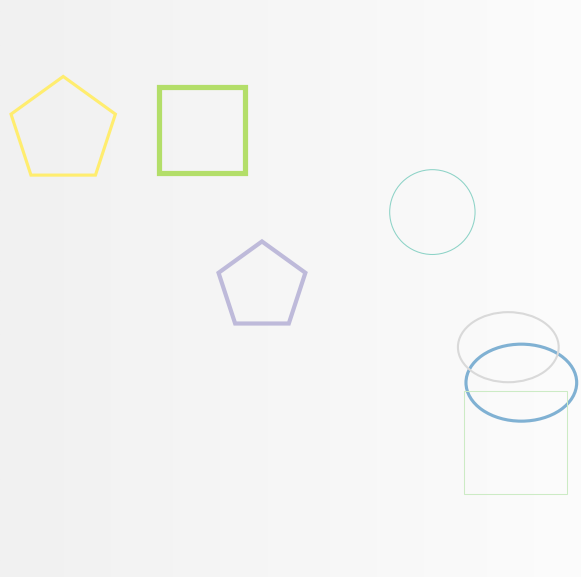[{"shape": "circle", "thickness": 0.5, "radius": 0.37, "center": [0.744, 0.632]}, {"shape": "pentagon", "thickness": 2, "radius": 0.39, "center": [0.451, 0.502]}, {"shape": "oval", "thickness": 1.5, "radius": 0.48, "center": [0.897, 0.337]}, {"shape": "square", "thickness": 2.5, "radius": 0.37, "center": [0.347, 0.774]}, {"shape": "oval", "thickness": 1, "radius": 0.43, "center": [0.874, 0.398]}, {"shape": "square", "thickness": 0.5, "radius": 0.45, "center": [0.887, 0.233]}, {"shape": "pentagon", "thickness": 1.5, "radius": 0.47, "center": [0.109, 0.772]}]